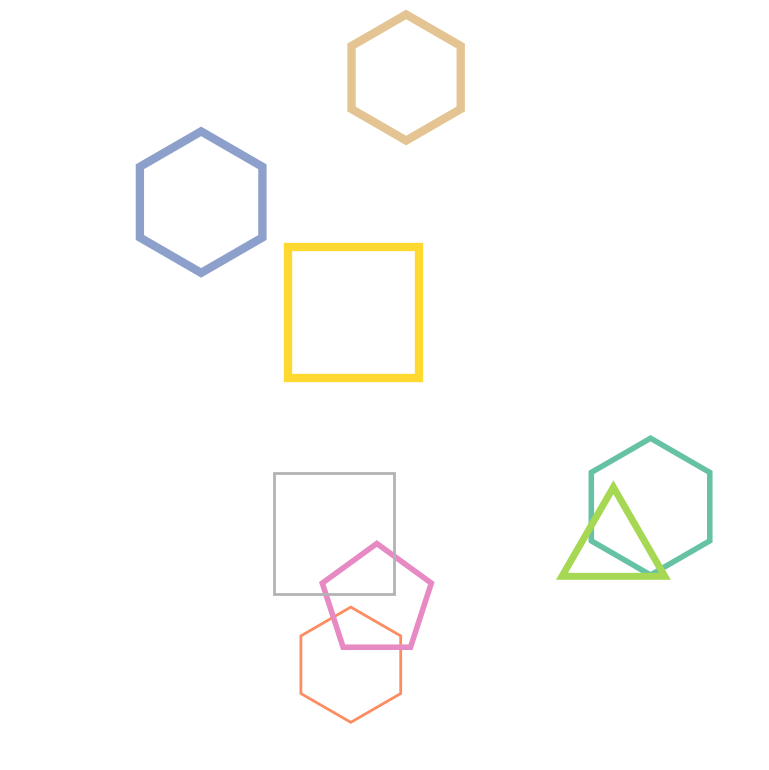[{"shape": "hexagon", "thickness": 2, "radius": 0.44, "center": [0.845, 0.342]}, {"shape": "hexagon", "thickness": 1, "radius": 0.37, "center": [0.456, 0.137]}, {"shape": "hexagon", "thickness": 3, "radius": 0.46, "center": [0.261, 0.737]}, {"shape": "pentagon", "thickness": 2, "radius": 0.37, "center": [0.489, 0.22]}, {"shape": "triangle", "thickness": 2.5, "radius": 0.39, "center": [0.797, 0.29]}, {"shape": "square", "thickness": 3, "radius": 0.43, "center": [0.459, 0.594]}, {"shape": "hexagon", "thickness": 3, "radius": 0.41, "center": [0.527, 0.899]}, {"shape": "square", "thickness": 1, "radius": 0.39, "center": [0.434, 0.308]}]